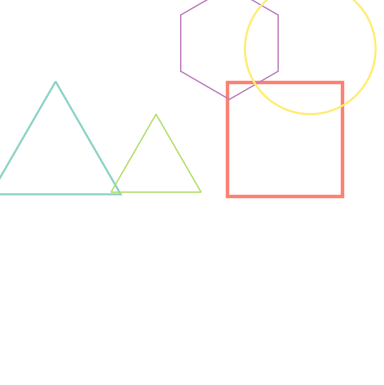[{"shape": "triangle", "thickness": 1.5, "radius": 0.98, "center": [0.144, 0.593]}, {"shape": "square", "thickness": 2.5, "radius": 0.74, "center": [0.739, 0.639]}, {"shape": "triangle", "thickness": 1, "radius": 0.67, "center": [0.405, 0.568]}, {"shape": "hexagon", "thickness": 1, "radius": 0.73, "center": [0.596, 0.888]}, {"shape": "circle", "thickness": 1.5, "radius": 0.85, "center": [0.806, 0.873]}]